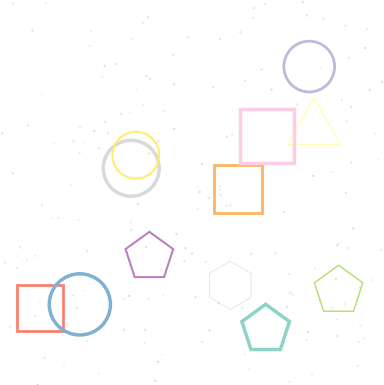[{"shape": "pentagon", "thickness": 2.5, "radius": 0.32, "center": [0.69, 0.145]}, {"shape": "triangle", "thickness": 1, "radius": 0.4, "center": [0.816, 0.665]}, {"shape": "circle", "thickness": 2, "radius": 0.33, "center": [0.803, 0.827]}, {"shape": "square", "thickness": 2, "radius": 0.3, "center": [0.103, 0.199]}, {"shape": "circle", "thickness": 2.5, "radius": 0.4, "center": [0.207, 0.209]}, {"shape": "square", "thickness": 2, "radius": 0.31, "center": [0.618, 0.509]}, {"shape": "pentagon", "thickness": 1, "radius": 0.33, "center": [0.88, 0.245]}, {"shape": "square", "thickness": 2.5, "radius": 0.35, "center": [0.694, 0.646]}, {"shape": "circle", "thickness": 2.5, "radius": 0.36, "center": [0.341, 0.563]}, {"shape": "pentagon", "thickness": 1.5, "radius": 0.32, "center": [0.388, 0.333]}, {"shape": "hexagon", "thickness": 0.5, "radius": 0.31, "center": [0.598, 0.259]}, {"shape": "circle", "thickness": 1.5, "radius": 0.3, "center": [0.353, 0.597]}]